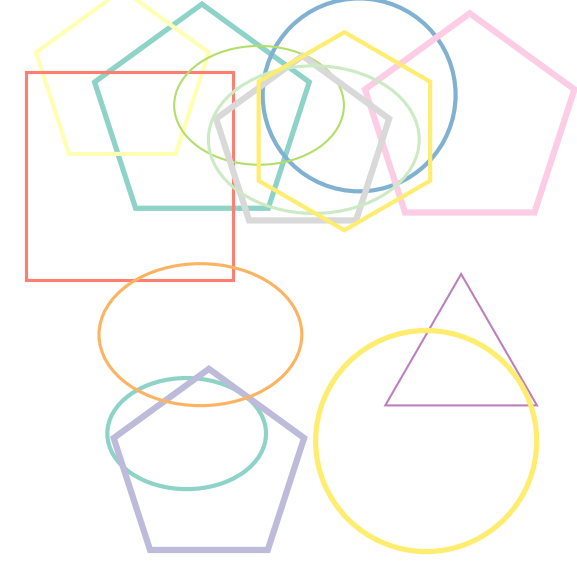[{"shape": "oval", "thickness": 2, "radius": 0.69, "center": [0.323, 0.248]}, {"shape": "pentagon", "thickness": 2.5, "radius": 0.98, "center": [0.35, 0.797]}, {"shape": "pentagon", "thickness": 2, "radius": 0.79, "center": [0.212, 0.86]}, {"shape": "pentagon", "thickness": 3, "radius": 0.87, "center": [0.362, 0.187]}, {"shape": "square", "thickness": 1.5, "radius": 0.9, "center": [0.224, 0.694]}, {"shape": "circle", "thickness": 2, "radius": 0.84, "center": [0.622, 0.835]}, {"shape": "oval", "thickness": 1.5, "radius": 0.88, "center": [0.347, 0.42]}, {"shape": "oval", "thickness": 1, "radius": 0.73, "center": [0.449, 0.817]}, {"shape": "pentagon", "thickness": 3, "radius": 0.95, "center": [0.813, 0.785]}, {"shape": "pentagon", "thickness": 3, "radius": 0.79, "center": [0.524, 0.745]}, {"shape": "triangle", "thickness": 1, "radius": 0.76, "center": [0.798, 0.373]}, {"shape": "oval", "thickness": 1.5, "radius": 0.91, "center": [0.543, 0.757]}, {"shape": "circle", "thickness": 2.5, "radius": 0.96, "center": [0.738, 0.235]}, {"shape": "hexagon", "thickness": 2, "radius": 0.86, "center": [0.596, 0.772]}]